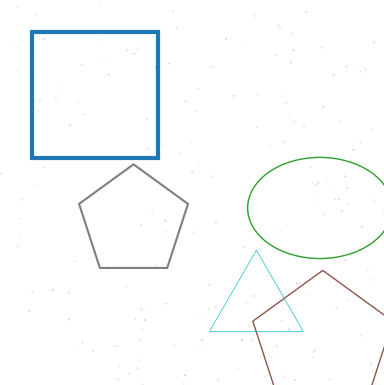[{"shape": "square", "thickness": 3, "radius": 0.82, "center": [0.247, 0.753]}, {"shape": "oval", "thickness": 1, "radius": 0.94, "center": [0.831, 0.46]}, {"shape": "pentagon", "thickness": 1, "radius": 0.95, "center": [0.838, 0.107]}, {"shape": "pentagon", "thickness": 1.5, "radius": 0.74, "center": [0.347, 0.424]}, {"shape": "triangle", "thickness": 0.5, "radius": 0.7, "center": [0.666, 0.21]}]